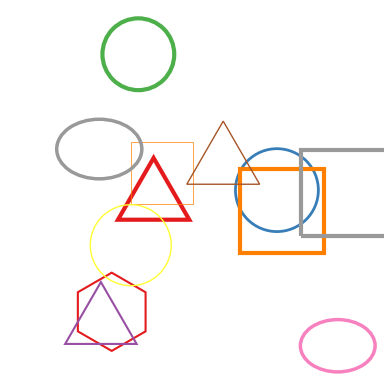[{"shape": "triangle", "thickness": 3, "radius": 0.53, "center": [0.399, 0.483]}, {"shape": "hexagon", "thickness": 1.5, "radius": 0.51, "center": [0.29, 0.19]}, {"shape": "circle", "thickness": 2, "radius": 0.54, "center": [0.719, 0.506]}, {"shape": "circle", "thickness": 3, "radius": 0.47, "center": [0.359, 0.859]}, {"shape": "triangle", "thickness": 1.5, "radius": 0.54, "center": [0.262, 0.16]}, {"shape": "square", "thickness": 3, "radius": 0.54, "center": [0.733, 0.452]}, {"shape": "square", "thickness": 0.5, "radius": 0.4, "center": [0.42, 0.55]}, {"shape": "circle", "thickness": 1, "radius": 0.53, "center": [0.34, 0.363]}, {"shape": "triangle", "thickness": 1, "radius": 0.55, "center": [0.58, 0.576]}, {"shape": "oval", "thickness": 2.5, "radius": 0.49, "center": [0.877, 0.102]}, {"shape": "square", "thickness": 3, "radius": 0.56, "center": [0.894, 0.499]}, {"shape": "oval", "thickness": 2.5, "radius": 0.55, "center": [0.258, 0.613]}]